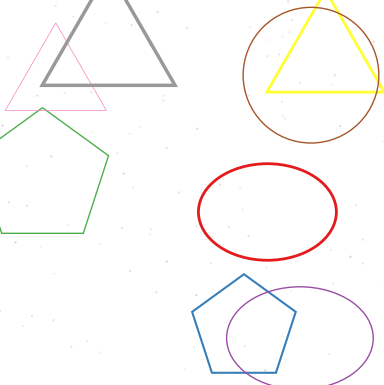[{"shape": "oval", "thickness": 2, "radius": 0.9, "center": [0.695, 0.449]}, {"shape": "pentagon", "thickness": 1.5, "radius": 0.71, "center": [0.634, 0.146]}, {"shape": "pentagon", "thickness": 1, "radius": 0.9, "center": [0.11, 0.54]}, {"shape": "oval", "thickness": 1, "radius": 0.95, "center": [0.779, 0.122]}, {"shape": "triangle", "thickness": 2, "radius": 0.88, "center": [0.846, 0.849]}, {"shape": "circle", "thickness": 1, "radius": 0.88, "center": [0.808, 0.805]}, {"shape": "triangle", "thickness": 0.5, "radius": 0.76, "center": [0.145, 0.789]}, {"shape": "triangle", "thickness": 2.5, "radius": 1.0, "center": [0.282, 0.878]}]